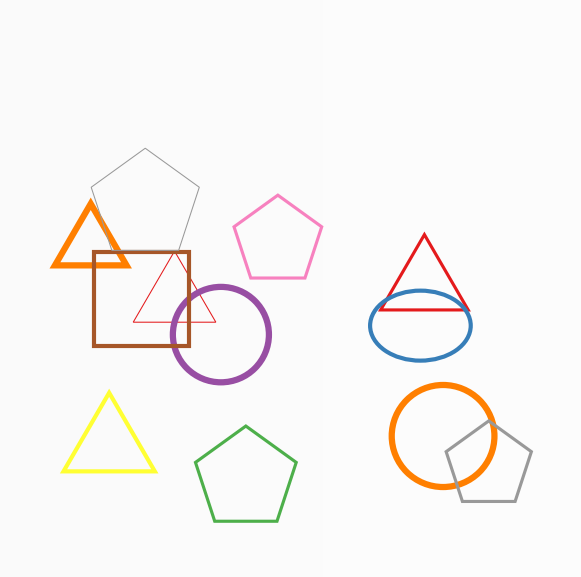[{"shape": "triangle", "thickness": 1.5, "radius": 0.43, "center": [0.73, 0.506]}, {"shape": "triangle", "thickness": 0.5, "radius": 0.41, "center": [0.3, 0.482]}, {"shape": "oval", "thickness": 2, "radius": 0.43, "center": [0.723, 0.435]}, {"shape": "pentagon", "thickness": 1.5, "radius": 0.46, "center": [0.423, 0.17]}, {"shape": "circle", "thickness": 3, "radius": 0.41, "center": [0.38, 0.42]}, {"shape": "circle", "thickness": 3, "radius": 0.44, "center": [0.762, 0.244]}, {"shape": "triangle", "thickness": 3, "radius": 0.36, "center": [0.156, 0.575]}, {"shape": "triangle", "thickness": 2, "radius": 0.45, "center": [0.188, 0.228]}, {"shape": "square", "thickness": 2, "radius": 0.41, "center": [0.244, 0.482]}, {"shape": "pentagon", "thickness": 1.5, "radius": 0.4, "center": [0.478, 0.582]}, {"shape": "pentagon", "thickness": 1.5, "radius": 0.39, "center": [0.841, 0.193]}, {"shape": "pentagon", "thickness": 0.5, "radius": 0.49, "center": [0.25, 0.645]}]